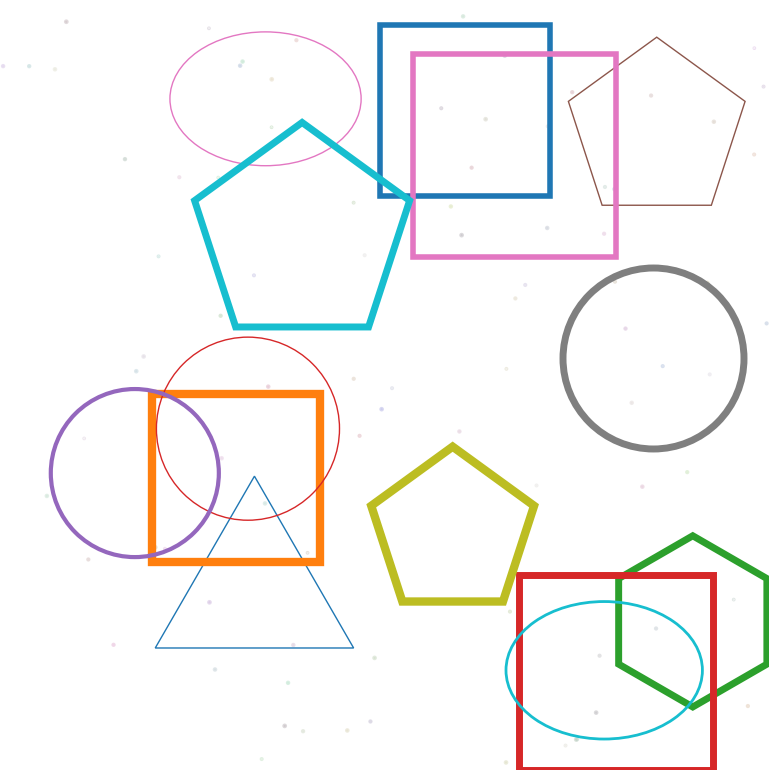[{"shape": "triangle", "thickness": 0.5, "radius": 0.74, "center": [0.33, 0.233]}, {"shape": "square", "thickness": 2, "radius": 0.55, "center": [0.604, 0.856]}, {"shape": "square", "thickness": 3, "radius": 0.54, "center": [0.307, 0.379]}, {"shape": "hexagon", "thickness": 2.5, "radius": 0.56, "center": [0.9, 0.193]}, {"shape": "circle", "thickness": 0.5, "radius": 0.59, "center": [0.322, 0.443]}, {"shape": "square", "thickness": 2.5, "radius": 0.63, "center": [0.8, 0.127]}, {"shape": "circle", "thickness": 1.5, "radius": 0.55, "center": [0.175, 0.386]}, {"shape": "pentagon", "thickness": 0.5, "radius": 0.6, "center": [0.853, 0.831]}, {"shape": "square", "thickness": 2, "radius": 0.66, "center": [0.668, 0.798]}, {"shape": "oval", "thickness": 0.5, "radius": 0.62, "center": [0.345, 0.872]}, {"shape": "circle", "thickness": 2.5, "radius": 0.59, "center": [0.849, 0.534]}, {"shape": "pentagon", "thickness": 3, "radius": 0.56, "center": [0.588, 0.309]}, {"shape": "pentagon", "thickness": 2.5, "radius": 0.73, "center": [0.392, 0.694]}, {"shape": "oval", "thickness": 1, "radius": 0.64, "center": [0.785, 0.129]}]